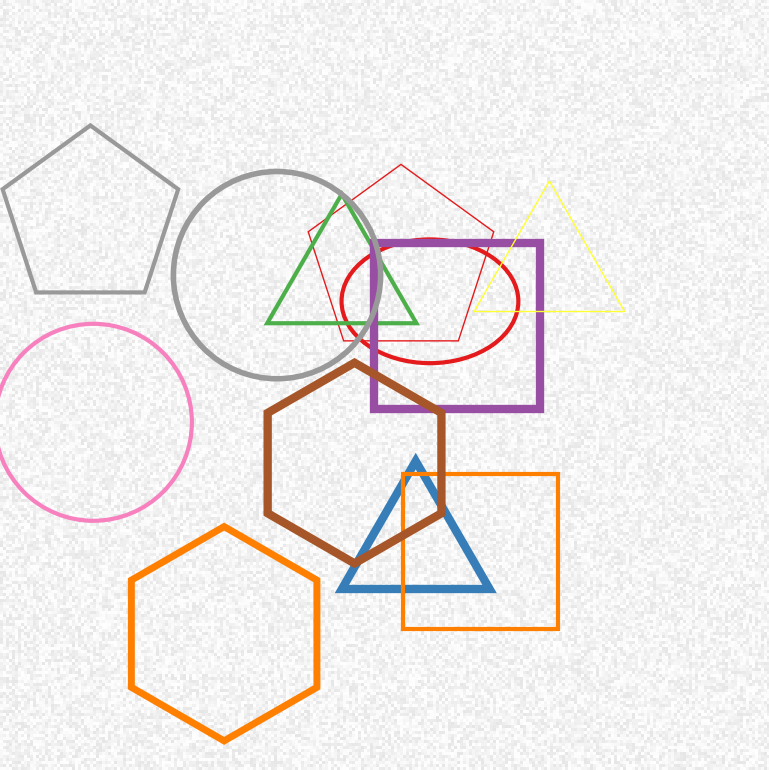[{"shape": "pentagon", "thickness": 0.5, "radius": 0.63, "center": [0.521, 0.66]}, {"shape": "oval", "thickness": 1.5, "radius": 0.57, "center": [0.558, 0.609]}, {"shape": "triangle", "thickness": 3, "radius": 0.55, "center": [0.54, 0.29]}, {"shape": "triangle", "thickness": 1.5, "radius": 0.56, "center": [0.444, 0.636]}, {"shape": "square", "thickness": 3, "radius": 0.54, "center": [0.594, 0.576]}, {"shape": "square", "thickness": 1.5, "radius": 0.5, "center": [0.624, 0.284]}, {"shape": "hexagon", "thickness": 2.5, "radius": 0.7, "center": [0.291, 0.177]}, {"shape": "triangle", "thickness": 0.5, "radius": 0.56, "center": [0.713, 0.652]}, {"shape": "hexagon", "thickness": 3, "radius": 0.65, "center": [0.46, 0.399]}, {"shape": "circle", "thickness": 1.5, "radius": 0.64, "center": [0.121, 0.452]}, {"shape": "pentagon", "thickness": 1.5, "radius": 0.6, "center": [0.117, 0.717]}, {"shape": "circle", "thickness": 2, "radius": 0.67, "center": [0.36, 0.643]}]